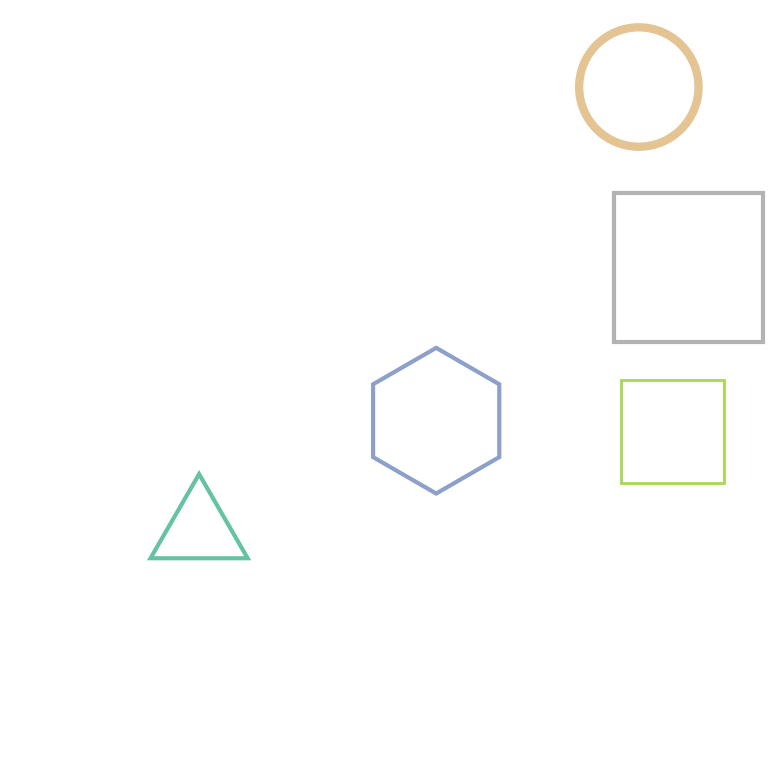[{"shape": "triangle", "thickness": 1.5, "radius": 0.36, "center": [0.259, 0.311]}, {"shape": "hexagon", "thickness": 1.5, "radius": 0.47, "center": [0.566, 0.454]}, {"shape": "square", "thickness": 1, "radius": 0.33, "center": [0.874, 0.439]}, {"shape": "circle", "thickness": 3, "radius": 0.39, "center": [0.83, 0.887]}, {"shape": "square", "thickness": 1.5, "radius": 0.48, "center": [0.895, 0.653]}]